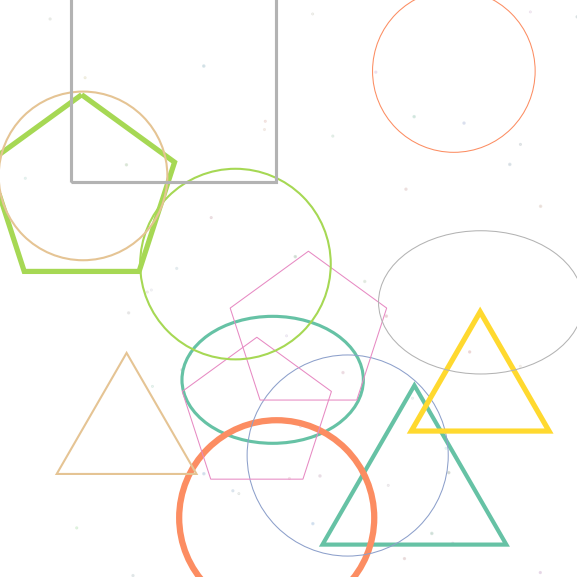[{"shape": "triangle", "thickness": 2, "radius": 0.92, "center": [0.718, 0.148]}, {"shape": "oval", "thickness": 1.5, "radius": 0.79, "center": [0.472, 0.341]}, {"shape": "circle", "thickness": 0.5, "radius": 0.7, "center": [0.786, 0.876]}, {"shape": "circle", "thickness": 3, "radius": 0.84, "center": [0.479, 0.103]}, {"shape": "circle", "thickness": 0.5, "radius": 0.87, "center": [0.602, 0.21]}, {"shape": "pentagon", "thickness": 0.5, "radius": 0.68, "center": [0.445, 0.279]}, {"shape": "pentagon", "thickness": 0.5, "radius": 0.71, "center": [0.534, 0.422]}, {"shape": "circle", "thickness": 1, "radius": 0.83, "center": [0.408, 0.542]}, {"shape": "pentagon", "thickness": 2.5, "radius": 0.85, "center": [0.141, 0.666]}, {"shape": "triangle", "thickness": 2.5, "radius": 0.69, "center": [0.831, 0.322]}, {"shape": "circle", "thickness": 1, "radius": 0.73, "center": [0.144, 0.695]}, {"shape": "triangle", "thickness": 1, "radius": 0.7, "center": [0.219, 0.248]}, {"shape": "oval", "thickness": 0.5, "radius": 0.89, "center": [0.833, 0.476]}, {"shape": "square", "thickness": 1.5, "radius": 0.89, "center": [0.3, 0.861]}]